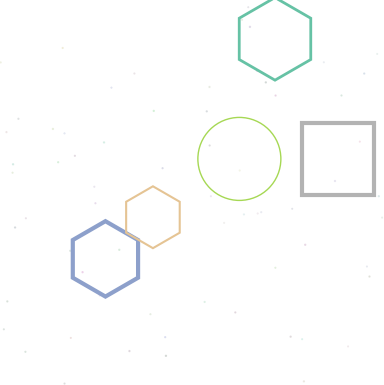[{"shape": "hexagon", "thickness": 2, "radius": 0.54, "center": [0.714, 0.899]}, {"shape": "hexagon", "thickness": 3, "radius": 0.49, "center": [0.274, 0.328]}, {"shape": "circle", "thickness": 1, "radius": 0.54, "center": [0.622, 0.587]}, {"shape": "hexagon", "thickness": 1.5, "radius": 0.4, "center": [0.397, 0.436]}, {"shape": "square", "thickness": 3, "radius": 0.47, "center": [0.877, 0.586]}]